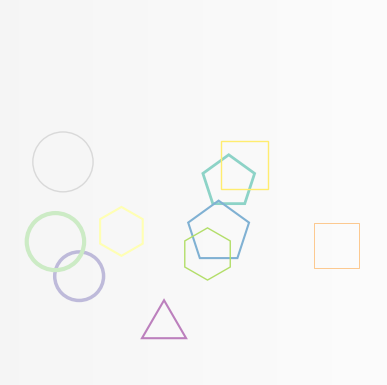[{"shape": "pentagon", "thickness": 2, "radius": 0.35, "center": [0.59, 0.528]}, {"shape": "hexagon", "thickness": 1.5, "radius": 0.32, "center": [0.313, 0.399]}, {"shape": "circle", "thickness": 2.5, "radius": 0.32, "center": [0.204, 0.283]}, {"shape": "pentagon", "thickness": 1.5, "radius": 0.41, "center": [0.564, 0.396]}, {"shape": "square", "thickness": 0.5, "radius": 0.29, "center": [0.868, 0.362]}, {"shape": "hexagon", "thickness": 1, "radius": 0.34, "center": [0.536, 0.34]}, {"shape": "circle", "thickness": 1, "radius": 0.39, "center": [0.162, 0.579]}, {"shape": "triangle", "thickness": 1.5, "radius": 0.33, "center": [0.423, 0.154]}, {"shape": "circle", "thickness": 3, "radius": 0.37, "center": [0.143, 0.372]}, {"shape": "square", "thickness": 1, "radius": 0.31, "center": [0.631, 0.571]}]